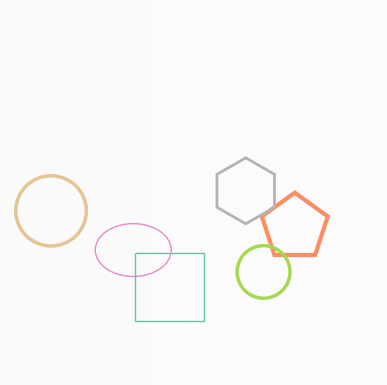[{"shape": "square", "thickness": 1, "radius": 0.44, "center": [0.437, 0.255]}, {"shape": "pentagon", "thickness": 3, "radius": 0.45, "center": [0.761, 0.41]}, {"shape": "oval", "thickness": 1, "radius": 0.49, "center": [0.344, 0.351]}, {"shape": "circle", "thickness": 2.5, "radius": 0.34, "center": [0.68, 0.294]}, {"shape": "circle", "thickness": 2.5, "radius": 0.46, "center": [0.132, 0.452]}, {"shape": "hexagon", "thickness": 2, "radius": 0.43, "center": [0.634, 0.504]}]